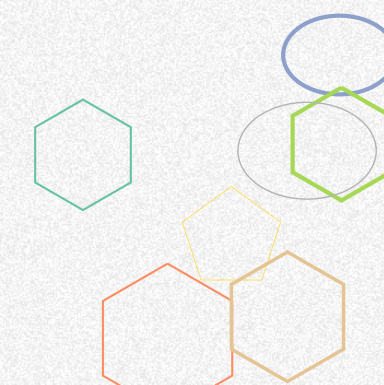[{"shape": "hexagon", "thickness": 1.5, "radius": 0.72, "center": [0.216, 0.598]}, {"shape": "hexagon", "thickness": 1.5, "radius": 0.97, "center": [0.435, 0.121]}, {"shape": "oval", "thickness": 3, "radius": 0.73, "center": [0.882, 0.857]}, {"shape": "hexagon", "thickness": 3, "radius": 0.73, "center": [0.887, 0.626]}, {"shape": "pentagon", "thickness": 0.5, "radius": 0.67, "center": [0.601, 0.381]}, {"shape": "hexagon", "thickness": 2.5, "radius": 0.84, "center": [0.747, 0.177]}, {"shape": "oval", "thickness": 1, "radius": 0.9, "center": [0.798, 0.609]}]